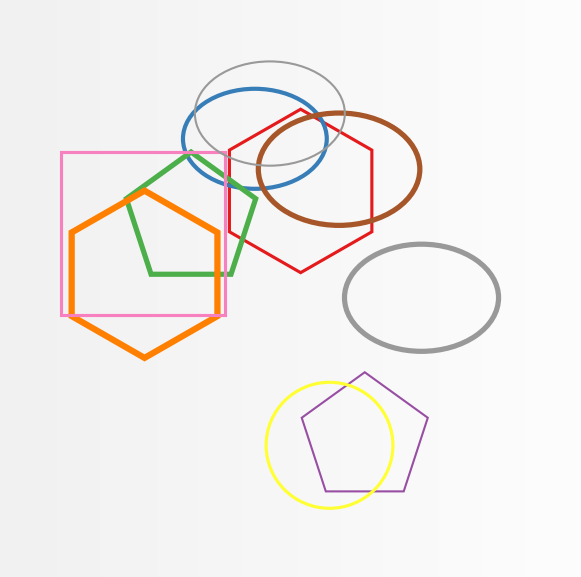[{"shape": "hexagon", "thickness": 1.5, "radius": 0.71, "center": [0.517, 0.669]}, {"shape": "oval", "thickness": 2, "radius": 0.62, "center": [0.438, 0.759]}, {"shape": "pentagon", "thickness": 2.5, "radius": 0.59, "center": [0.329, 0.619]}, {"shape": "pentagon", "thickness": 1, "radius": 0.57, "center": [0.628, 0.241]}, {"shape": "hexagon", "thickness": 3, "radius": 0.72, "center": [0.249, 0.524]}, {"shape": "circle", "thickness": 1.5, "radius": 0.55, "center": [0.567, 0.228]}, {"shape": "oval", "thickness": 2.5, "radius": 0.69, "center": [0.583, 0.706]}, {"shape": "square", "thickness": 1.5, "radius": 0.71, "center": [0.246, 0.595]}, {"shape": "oval", "thickness": 1, "radius": 0.64, "center": [0.464, 0.803]}, {"shape": "oval", "thickness": 2.5, "radius": 0.66, "center": [0.725, 0.484]}]